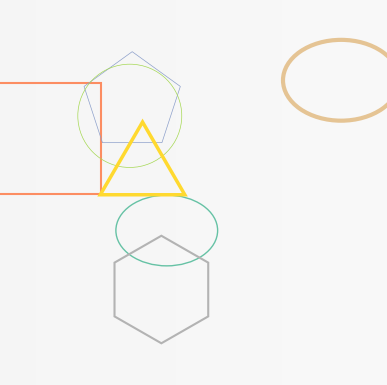[{"shape": "oval", "thickness": 1, "radius": 0.66, "center": [0.43, 0.401]}, {"shape": "square", "thickness": 1.5, "radius": 0.72, "center": [0.118, 0.641]}, {"shape": "pentagon", "thickness": 0.5, "radius": 0.65, "center": [0.341, 0.735]}, {"shape": "circle", "thickness": 0.5, "radius": 0.67, "center": [0.335, 0.699]}, {"shape": "triangle", "thickness": 2.5, "radius": 0.63, "center": [0.368, 0.557]}, {"shape": "oval", "thickness": 3, "radius": 0.75, "center": [0.88, 0.792]}, {"shape": "hexagon", "thickness": 1.5, "radius": 0.7, "center": [0.416, 0.248]}]